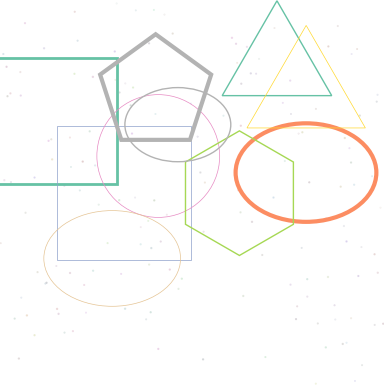[{"shape": "square", "thickness": 2, "radius": 0.82, "center": [0.141, 0.685]}, {"shape": "triangle", "thickness": 1, "radius": 0.82, "center": [0.719, 0.834]}, {"shape": "oval", "thickness": 3, "radius": 0.91, "center": [0.795, 0.552]}, {"shape": "square", "thickness": 0.5, "radius": 0.87, "center": [0.322, 0.499]}, {"shape": "circle", "thickness": 0.5, "radius": 0.8, "center": [0.411, 0.595]}, {"shape": "hexagon", "thickness": 1, "radius": 0.81, "center": [0.622, 0.498]}, {"shape": "triangle", "thickness": 0.5, "radius": 0.89, "center": [0.795, 0.756]}, {"shape": "oval", "thickness": 0.5, "radius": 0.89, "center": [0.291, 0.329]}, {"shape": "pentagon", "thickness": 3, "radius": 0.76, "center": [0.404, 0.759]}, {"shape": "oval", "thickness": 1, "radius": 0.69, "center": [0.462, 0.676]}]